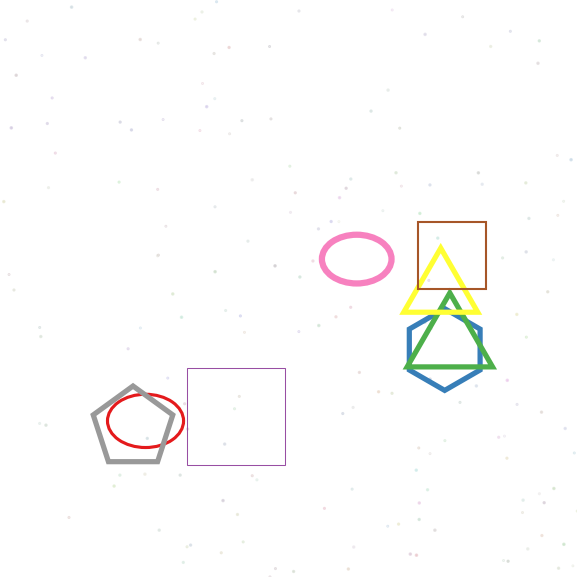[{"shape": "oval", "thickness": 1.5, "radius": 0.33, "center": [0.252, 0.27]}, {"shape": "hexagon", "thickness": 2.5, "radius": 0.35, "center": [0.77, 0.394]}, {"shape": "triangle", "thickness": 2.5, "radius": 0.43, "center": [0.779, 0.407]}, {"shape": "square", "thickness": 0.5, "radius": 0.42, "center": [0.409, 0.278]}, {"shape": "triangle", "thickness": 2.5, "radius": 0.37, "center": [0.763, 0.495]}, {"shape": "square", "thickness": 1, "radius": 0.29, "center": [0.783, 0.556]}, {"shape": "oval", "thickness": 3, "radius": 0.3, "center": [0.618, 0.55]}, {"shape": "pentagon", "thickness": 2.5, "radius": 0.36, "center": [0.23, 0.258]}]